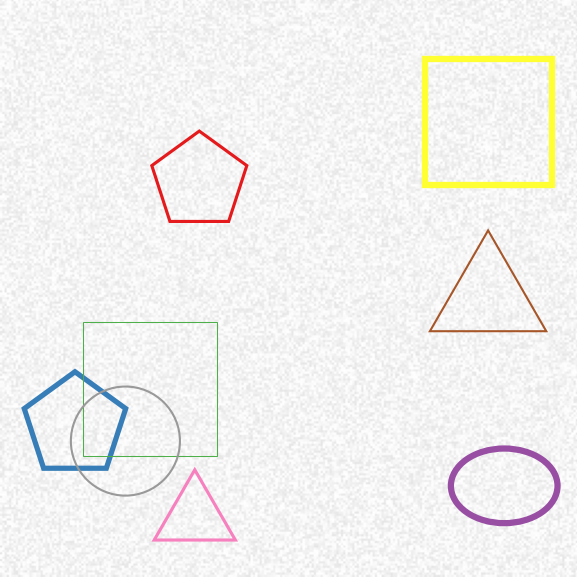[{"shape": "pentagon", "thickness": 1.5, "radius": 0.43, "center": [0.345, 0.686]}, {"shape": "pentagon", "thickness": 2.5, "radius": 0.46, "center": [0.13, 0.263]}, {"shape": "square", "thickness": 0.5, "radius": 0.58, "center": [0.26, 0.326]}, {"shape": "oval", "thickness": 3, "radius": 0.46, "center": [0.873, 0.158]}, {"shape": "square", "thickness": 3, "radius": 0.55, "center": [0.846, 0.788]}, {"shape": "triangle", "thickness": 1, "radius": 0.58, "center": [0.845, 0.484]}, {"shape": "triangle", "thickness": 1.5, "radius": 0.41, "center": [0.337, 0.105]}, {"shape": "circle", "thickness": 1, "radius": 0.47, "center": [0.217, 0.235]}]